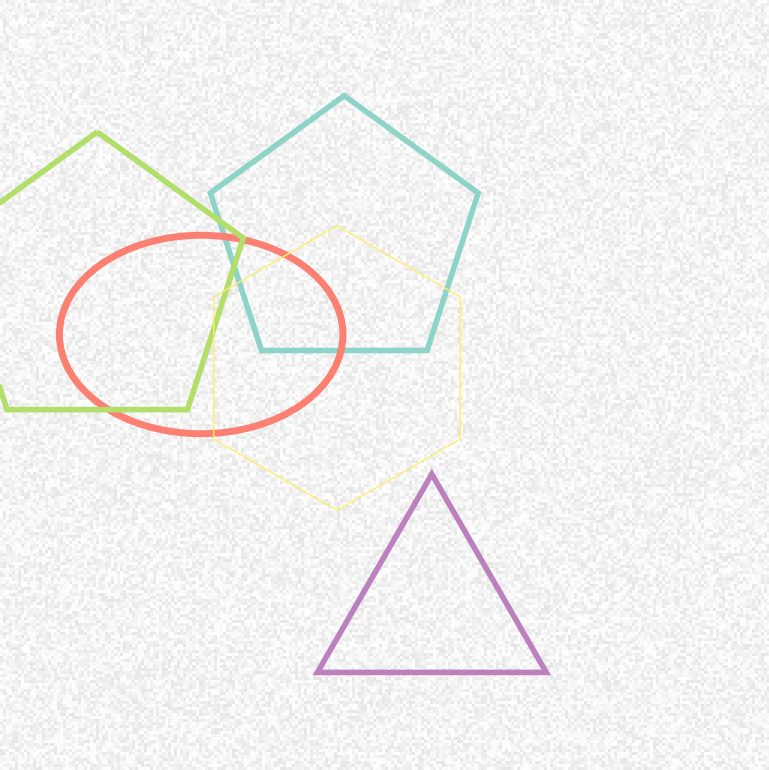[{"shape": "pentagon", "thickness": 2, "radius": 0.91, "center": [0.447, 0.693]}, {"shape": "oval", "thickness": 2.5, "radius": 0.92, "center": [0.261, 0.566]}, {"shape": "pentagon", "thickness": 2, "radius": 1.0, "center": [0.126, 0.629]}, {"shape": "triangle", "thickness": 2, "radius": 0.86, "center": [0.561, 0.213]}, {"shape": "hexagon", "thickness": 0.5, "radius": 0.92, "center": [0.438, 0.522]}]